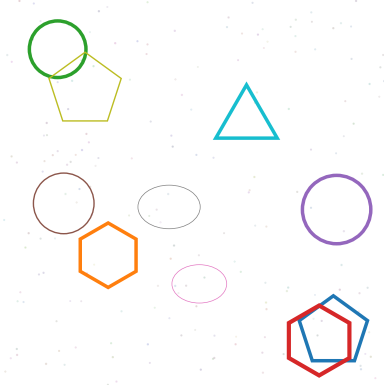[{"shape": "pentagon", "thickness": 2.5, "radius": 0.47, "center": [0.866, 0.138]}, {"shape": "hexagon", "thickness": 2.5, "radius": 0.42, "center": [0.281, 0.337]}, {"shape": "circle", "thickness": 2.5, "radius": 0.37, "center": [0.15, 0.872]}, {"shape": "hexagon", "thickness": 3, "radius": 0.45, "center": [0.829, 0.116]}, {"shape": "circle", "thickness": 2.5, "radius": 0.44, "center": [0.874, 0.456]}, {"shape": "circle", "thickness": 1, "radius": 0.39, "center": [0.166, 0.472]}, {"shape": "oval", "thickness": 0.5, "radius": 0.36, "center": [0.518, 0.263]}, {"shape": "oval", "thickness": 0.5, "radius": 0.4, "center": [0.439, 0.462]}, {"shape": "pentagon", "thickness": 1, "radius": 0.49, "center": [0.221, 0.766]}, {"shape": "triangle", "thickness": 2.5, "radius": 0.46, "center": [0.64, 0.687]}]